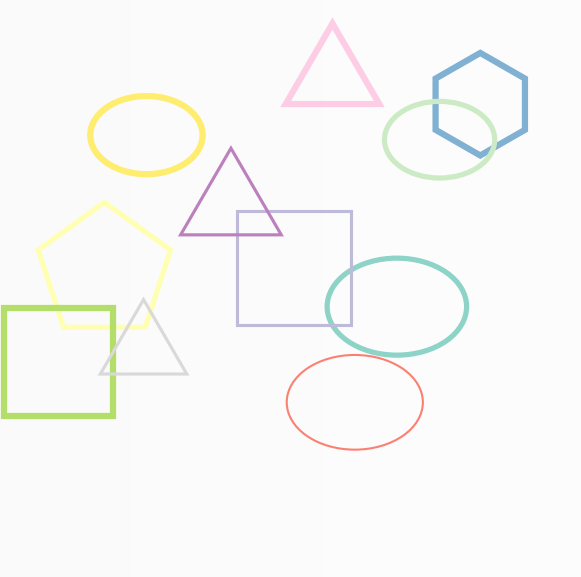[{"shape": "oval", "thickness": 2.5, "radius": 0.6, "center": [0.683, 0.468]}, {"shape": "pentagon", "thickness": 2.5, "radius": 0.6, "center": [0.18, 0.529]}, {"shape": "square", "thickness": 1.5, "radius": 0.49, "center": [0.506, 0.535]}, {"shape": "oval", "thickness": 1, "radius": 0.59, "center": [0.61, 0.302]}, {"shape": "hexagon", "thickness": 3, "radius": 0.44, "center": [0.826, 0.819]}, {"shape": "square", "thickness": 3, "radius": 0.47, "center": [0.101, 0.373]}, {"shape": "triangle", "thickness": 3, "radius": 0.46, "center": [0.572, 0.865]}, {"shape": "triangle", "thickness": 1.5, "radius": 0.43, "center": [0.247, 0.394]}, {"shape": "triangle", "thickness": 1.5, "radius": 0.5, "center": [0.397, 0.642]}, {"shape": "oval", "thickness": 2.5, "radius": 0.47, "center": [0.756, 0.757]}, {"shape": "oval", "thickness": 3, "radius": 0.48, "center": [0.252, 0.765]}]